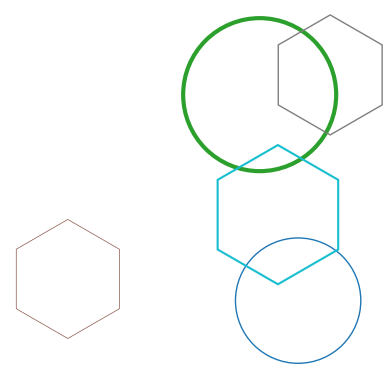[{"shape": "circle", "thickness": 1, "radius": 0.81, "center": [0.774, 0.219]}, {"shape": "circle", "thickness": 3, "radius": 0.99, "center": [0.674, 0.754]}, {"shape": "hexagon", "thickness": 0.5, "radius": 0.77, "center": [0.176, 0.275]}, {"shape": "hexagon", "thickness": 1, "radius": 0.78, "center": [0.858, 0.805]}, {"shape": "hexagon", "thickness": 1.5, "radius": 0.9, "center": [0.722, 0.442]}]